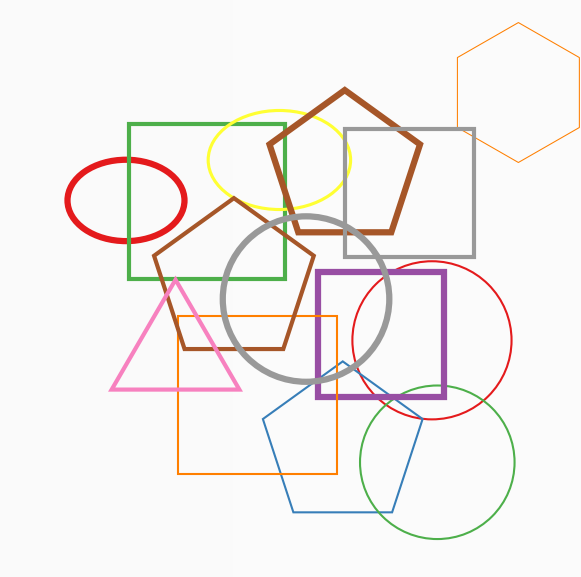[{"shape": "oval", "thickness": 3, "radius": 0.5, "center": [0.217, 0.652]}, {"shape": "circle", "thickness": 1, "radius": 0.68, "center": [0.743, 0.41]}, {"shape": "pentagon", "thickness": 1, "radius": 0.72, "center": [0.59, 0.229]}, {"shape": "square", "thickness": 2, "radius": 0.67, "center": [0.356, 0.65]}, {"shape": "circle", "thickness": 1, "radius": 0.66, "center": [0.752, 0.199]}, {"shape": "square", "thickness": 3, "radius": 0.54, "center": [0.656, 0.42]}, {"shape": "hexagon", "thickness": 0.5, "radius": 0.61, "center": [0.892, 0.839]}, {"shape": "square", "thickness": 1, "radius": 0.68, "center": [0.443, 0.315]}, {"shape": "oval", "thickness": 1.5, "radius": 0.61, "center": [0.481, 0.722]}, {"shape": "pentagon", "thickness": 3, "radius": 0.68, "center": [0.593, 0.707]}, {"shape": "pentagon", "thickness": 2, "radius": 0.72, "center": [0.402, 0.512]}, {"shape": "triangle", "thickness": 2, "radius": 0.63, "center": [0.302, 0.388]}, {"shape": "circle", "thickness": 3, "radius": 0.72, "center": [0.527, 0.481]}, {"shape": "square", "thickness": 2, "radius": 0.55, "center": [0.704, 0.665]}]